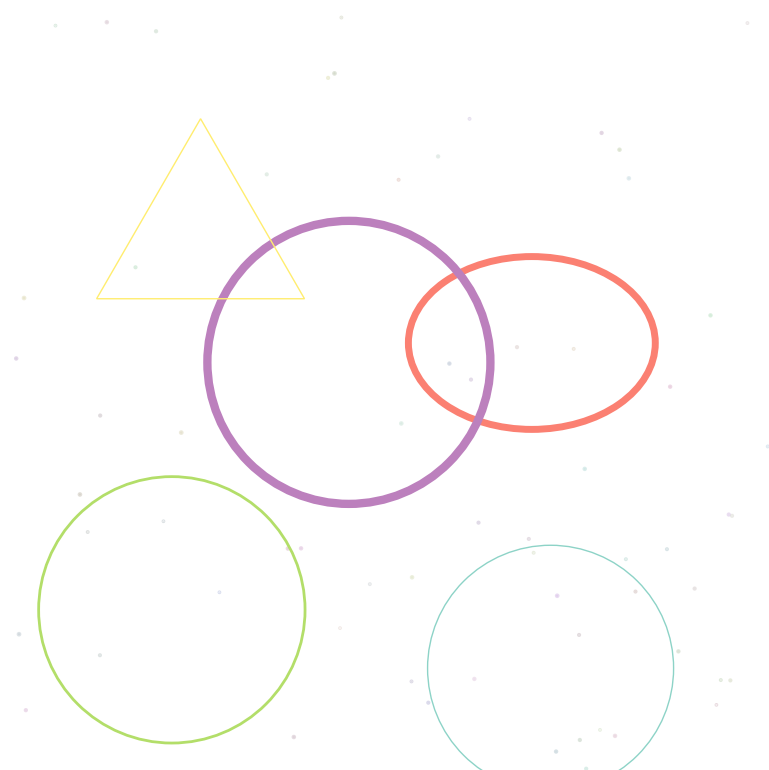[{"shape": "circle", "thickness": 0.5, "radius": 0.8, "center": [0.715, 0.132]}, {"shape": "oval", "thickness": 2.5, "radius": 0.8, "center": [0.691, 0.555]}, {"shape": "circle", "thickness": 1, "radius": 0.86, "center": [0.223, 0.208]}, {"shape": "circle", "thickness": 3, "radius": 0.92, "center": [0.453, 0.529]}, {"shape": "triangle", "thickness": 0.5, "radius": 0.78, "center": [0.26, 0.69]}]